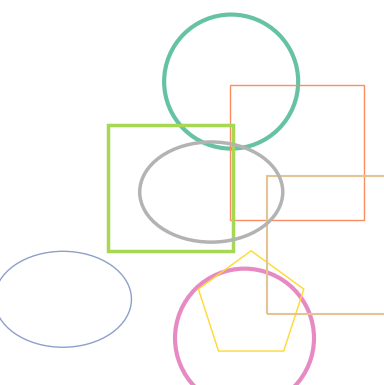[{"shape": "circle", "thickness": 3, "radius": 0.87, "center": [0.6, 0.788]}, {"shape": "square", "thickness": 1, "radius": 0.87, "center": [0.772, 0.604]}, {"shape": "oval", "thickness": 1, "radius": 0.89, "center": [0.163, 0.223]}, {"shape": "circle", "thickness": 3, "radius": 0.9, "center": [0.635, 0.122]}, {"shape": "square", "thickness": 2.5, "radius": 0.81, "center": [0.444, 0.512]}, {"shape": "pentagon", "thickness": 1, "radius": 0.72, "center": [0.652, 0.205]}, {"shape": "square", "thickness": 1.5, "radius": 0.89, "center": [0.872, 0.363]}, {"shape": "oval", "thickness": 2.5, "radius": 0.93, "center": [0.549, 0.501]}]